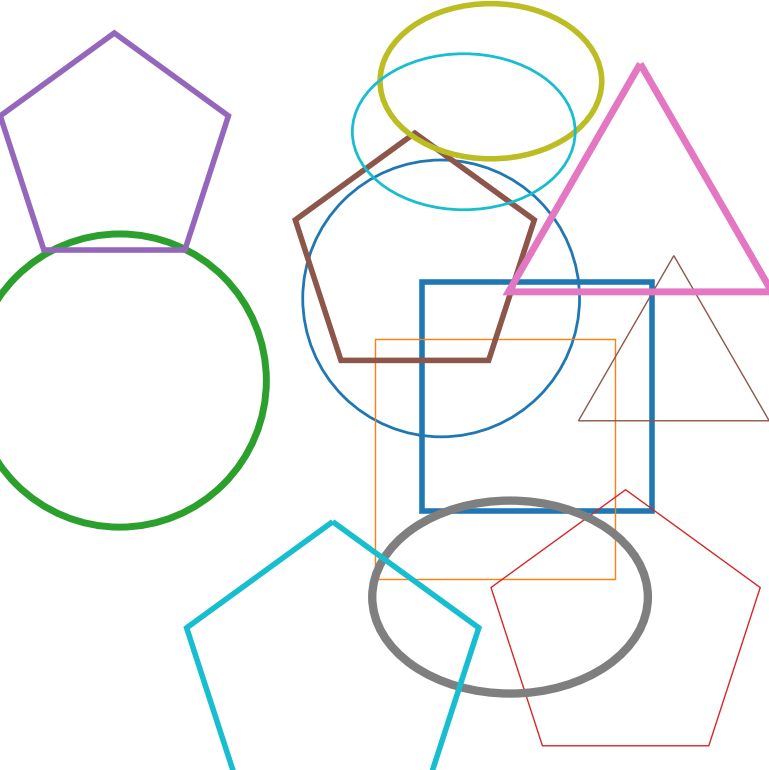[{"shape": "circle", "thickness": 1, "radius": 0.9, "center": [0.573, 0.612]}, {"shape": "square", "thickness": 2, "radius": 0.74, "center": [0.697, 0.485]}, {"shape": "square", "thickness": 0.5, "radius": 0.78, "center": [0.643, 0.404]}, {"shape": "circle", "thickness": 2.5, "radius": 0.95, "center": [0.156, 0.506]}, {"shape": "pentagon", "thickness": 0.5, "radius": 0.92, "center": [0.812, 0.18]}, {"shape": "pentagon", "thickness": 2, "radius": 0.78, "center": [0.148, 0.801]}, {"shape": "triangle", "thickness": 0.5, "radius": 0.71, "center": [0.875, 0.525]}, {"shape": "pentagon", "thickness": 2, "radius": 0.82, "center": [0.539, 0.664]}, {"shape": "triangle", "thickness": 2.5, "radius": 0.99, "center": [0.831, 0.72]}, {"shape": "oval", "thickness": 3, "radius": 0.89, "center": [0.662, 0.225]}, {"shape": "oval", "thickness": 2, "radius": 0.72, "center": [0.638, 0.895]}, {"shape": "oval", "thickness": 1, "radius": 0.72, "center": [0.602, 0.829]}, {"shape": "pentagon", "thickness": 2, "radius": 1.0, "center": [0.432, 0.123]}]